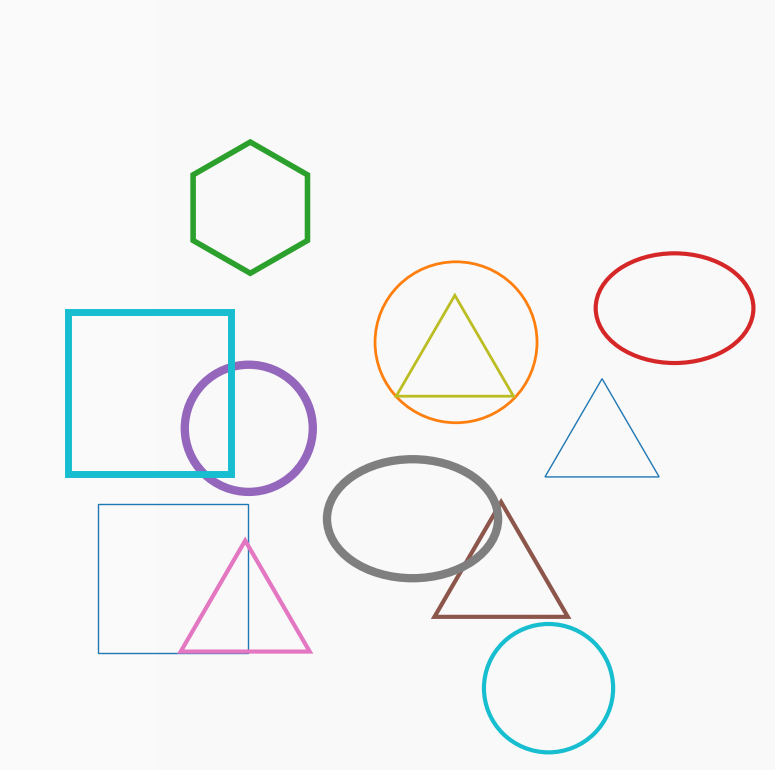[{"shape": "square", "thickness": 0.5, "radius": 0.48, "center": [0.223, 0.249]}, {"shape": "triangle", "thickness": 0.5, "radius": 0.43, "center": [0.777, 0.423]}, {"shape": "circle", "thickness": 1, "radius": 0.52, "center": [0.588, 0.555]}, {"shape": "hexagon", "thickness": 2, "radius": 0.43, "center": [0.323, 0.73]}, {"shape": "oval", "thickness": 1.5, "radius": 0.51, "center": [0.87, 0.6]}, {"shape": "circle", "thickness": 3, "radius": 0.41, "center": [0.321, 0.444]}, {"shape": "triangle", "thickness": 1.5, "radius": 0.5, "center": [0.647, 0.249]}, {"shape": "triangle", "thickness": 1.5, "radius": 0.48, "center": [0.316, 0.202]}, {"shape": "oval", "thickness": 3, "radius": 0.55, "center": [0.532, 0.326]}, {"shape": "triangle", "thickness": 1, "radius": 0.44, "center": [0.587, 0.529]}, {"shape": "square", "thickness": 2.5, "radius": 0.53, "center": [0.193, 0.49]}, {"shape": "circle", "thickness": 1.5, "radius": 0.42, "center": [0.708, 0.106]}]